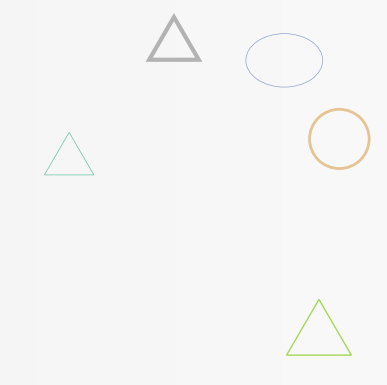[{"shape": "triangle", "thickness": 0.5, "radius": 0.37, "center": [0.178, 0.583]}, {"shape": "oval", "thickness": 0.5, "radius": 0.5, "center": [0.734, 0.843]}, {"shape": "triangle", "thickness": 1, "radius": 0.48, "center": [0.823, 0.126]}, {"shape": "circle", "thickness": 2, "radius": 0.38, "center": [0.876, 0.639]}, {"shape": "triangle", "thickness": 3, "radius": 0.37, "center": [0.449, 0.882]}]